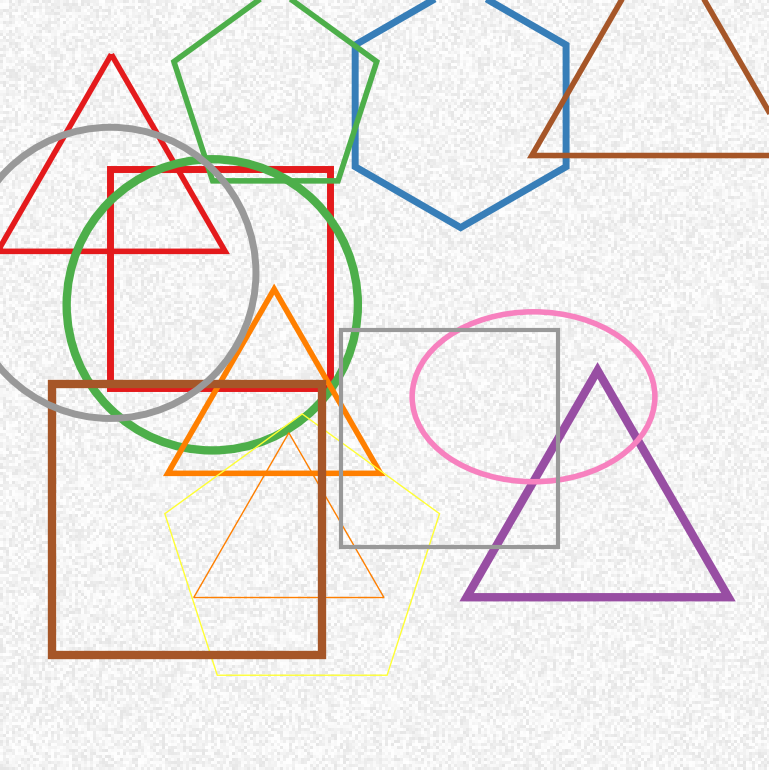[{"shape": "square", "thickness": 2.5, "radius": 0.71, "center": [0.286, 0.638]}, {"shape": "triangle", "thickness": 2, "radius": 0.85, "center": [0.145, 0.759]}, {"shape": "hexagon", "thickness": 2.5, "radius": 0.79, "center": [0.598, 0.863]}, {"shape": "pentagon", "thickness": 2, "radius": 0.69, "center": [0.358, 0.877]}, {"shape": "circle", "thickness": 3, "radius": 0.95, "center": [0.276, 0.604]}, {"shape": "triangle", "thickness": 3, "radius": 0.98, "center": [0.776, 0.323]}, {"shape": "triangle", "thickness": 0.5, "radius": 0.71, "center": [0.375, 0.295]}, {"shape": "triangle", "thickness": 2, "radius": 0.8, "center": [0.356, 0.465]}, {"shape": "pentagon", "thickness": 0.5, "radius": 0.94, "center": [0.392, 0.275]}, {"shape": "square", "thickness": 3, "radius": 0.88, "center": [0.243, 0.325]}, {"shape": "triangle", "thickness": 2, "radius": 0.98, "center": [0.861, 0.896]}, {"shape": "oval", "thickness": 2, "radius": 0.79, "center": [0.693, 0.485]}, {"shape": "circle", "thickness": 2.5, "radius": 0.95, "center": [0.143, 0.646]}, {"shape": "square", "thickness": 1.5, "radius": 0.7, "center": [0.583, 0.43]}]